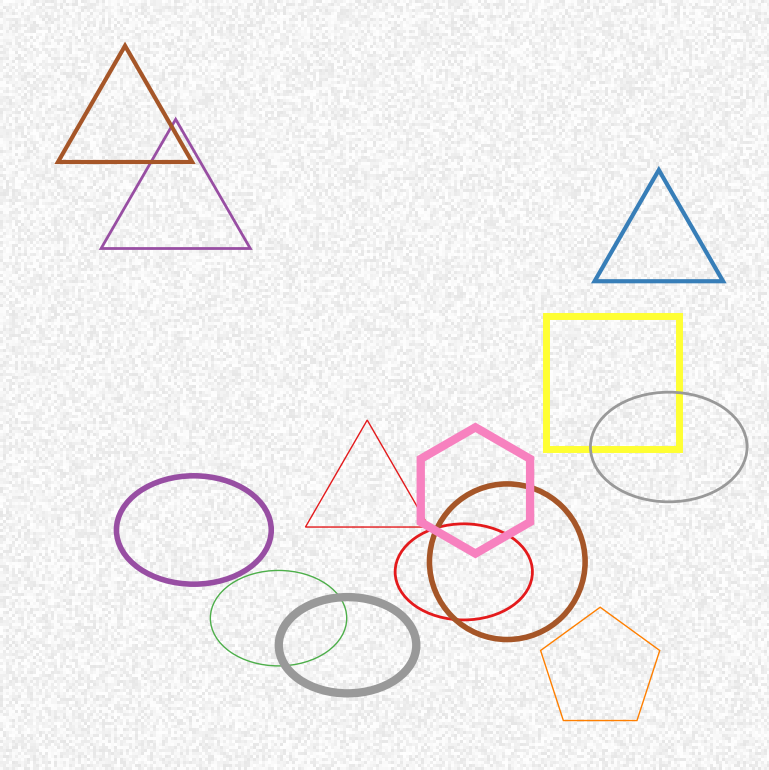[{"shape": "triangle", "thickness": 0.5, "radius": 0.46, "center": [0.477, 0.362]}, {"shape": "oval", "thickness": 1, "radius": 0.45, "center": [0.602, 0.257]}, {"shape": "triangle", "thickness": 1.5, "radius": 0.48, "center": [0.856, 0.683]}, {"shape": "oval", "thickness": 0.5, "radius": 0.44, "center": [0.362, 0.197]}, {"shape": "oval", "thickness": 2, "radius": 0.5, "center": [0.252, 0.312]}, {"shape": "triangle", "thickness": 1, "radius": 0.56, "center": [0.228, 0.733]}, {"shape": "pentagon", "thickness": 0.5, "radius": 0.41, "center": [0.779, 0.13]}, {"shape": "square", "thickness": 2.5, "radius": 0.43, "center": [0.795, 0.503]}, {"shape": "triangle", "thickness": 1.5, "radius": 0.5, "center": [0.162, 0.84]}, {"shape": "circle", "thickness": 2, "radius": 0.51, "center": [0.659, 0.27]}, {"shape": "hexagon", "thickness": 3, "radius": 0.41, "center": [0.617, 0.363]}, {"shape": "oval", "thickness": 1, "radius": 0.51, "center": [0.869, 0.419]}, {"shape": "oval", "thickness": 3, "radius": 0.45, "center": [0.451, 0.162]}]